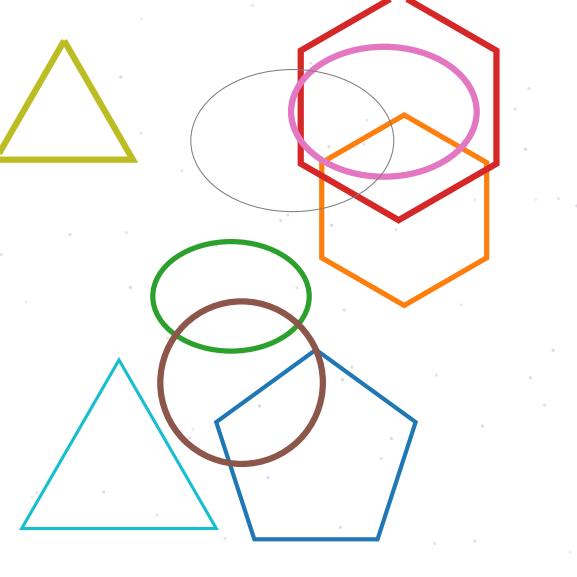[{"shape": "pentagon", "thickness": 2, "radius": 0.91, "center": [0.547, 0.212]}, {"shape": "hexagon", "thickness": 2.5, "radius": 0.82, "center": [0.7, 0.635]}, {"shape": "oval", "thickness": 2.5, "radius": 0.68, "center": [0.4, 0.486]}, {"shape": "hexagon", "thickness": 3, "radius": 0.98, "center": [0.69, 0.814]}, {"shape": "circle", "thickness": 3, "radius": 0.7, "center": [0.418, 0.337]}, {"shape": "oval", "thickness": 3, "radius": 0.8, "center": [0.665, 0.806]}, {"shape": "oval", "thickness": 0.5, "radius": 0.88, "center": [0.506, 0.756]}, {"shape": "triangle", "thickness": 3, "radius": 0.69, "center": [0.111, 0.791]}, {"shape": "triangle", "thickness": 1.5, "radius": 0.97, "center": [0.206, 0.181]}]